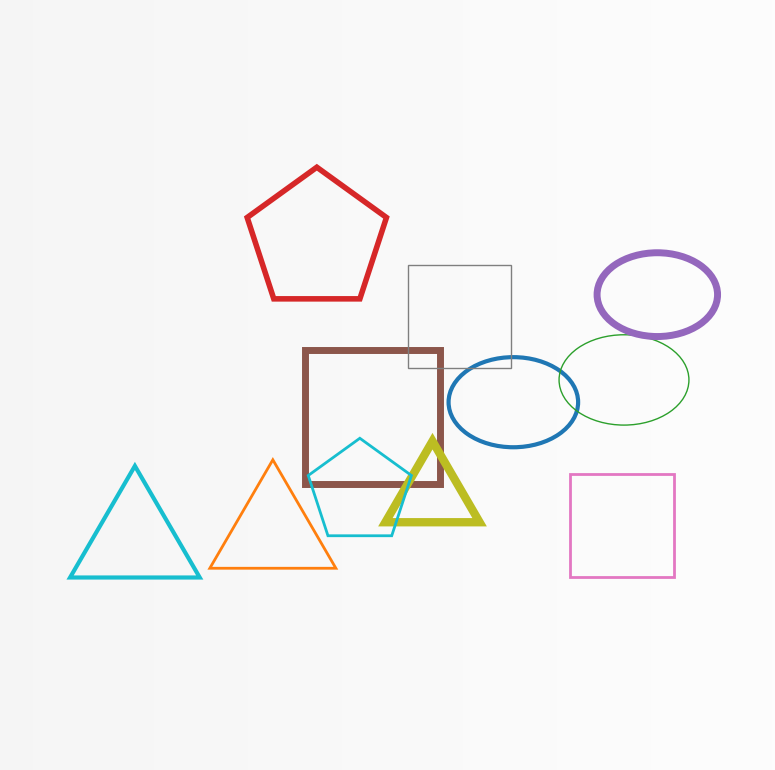[{"shape": "oval", "thickness": 1.5, "radius": 0.42, "center": [0.662, 0.478]}, {"shape": "triangle", "thickness": 1, "radius": 0.47, "center": [0.352, 0.309]}, {"shape": "oval", "thickness": 0.5, "radius": 0.42, "center": [0.805, 0.507]}, {"shape": "pentagon", "thickness": 2, "radius": 0.47, "center": [0.409, 0.688]}, {"shape": "oval", "thickness": 2.5, "radius": 0.39, "center": [0.848, 0.617]}, {"shape": "square", "thickness": 2.5, "radius": 0.44, "center": [0.481, 0.459]}, {"shape": "square", "thickness": 1, "radius": 0.34, "center": [0.802, 0.318]}, {"shape": "square", "thickness": 0.5, "radius": 0.33, "center": [0.593, 0.588]}, {"shape": "triangle", "thickness": 3, "radius": 0.35, "center": [0.558, 0.357]}, {"shape": "triangle", "thickness": 1.5, "radius": 0.48, "center": [0.174, 0.298]}, {"shape": "pentagon", "thickness": 1, "radius": 0.35, "center": [0.464, 0.361]}]